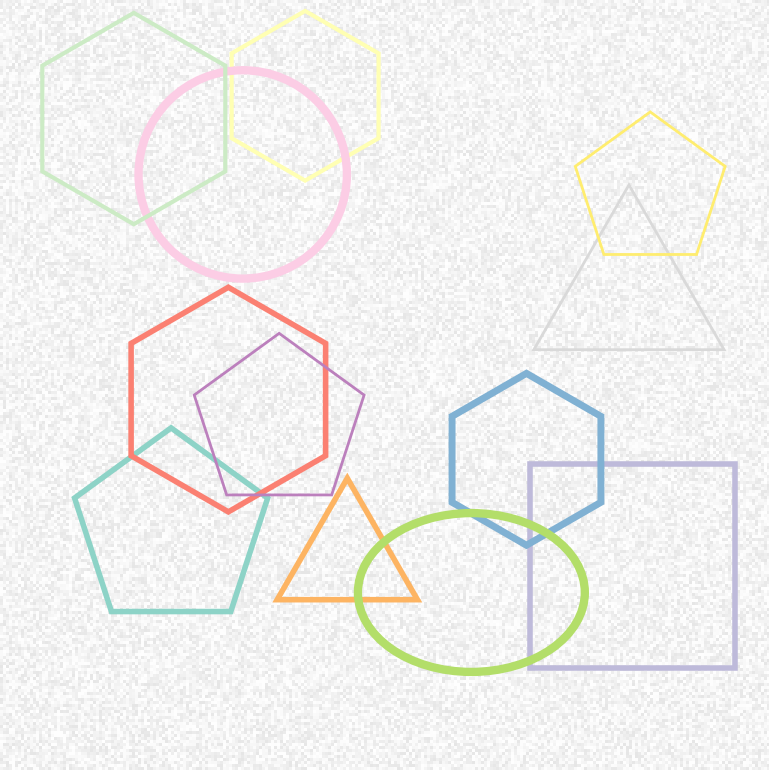[{"shape": "pentagon", "thickness": 2, "radius": 0.66, "center": [0.222, 0.312]}, {"shape": "hexagon", "thickness": 1.5, "radius": 0.55, "center": [0.396, 0.876]}, {"shape": "square", "thickness": 2, "radius": 0.66, "center": [0.822, 0.265]}, {"shape": "hexagon", "thickness": 2, "radius": 0.73, "center": [0.297, 0.481]}, {"shape": "hexagon", "thickness": 2.5, "radius": 0.56, "center": [0.684, 0.403]}, {"shape": "triangle", "thickness": 2, "radius": 0.53, "center": [0.451, 0.274]}, {"shape": "oval", "thickness": 3, "radius": 0.74, "center": [0.612, 0.231]}, {"shape": "circle", "thickness": 3, "radius": 0.68, "center": [0.315, 0.773]}, {"shape": "triangle", "thickness": 1, "radius": 0.71, "center": [0.817, 0.617]}, {"shape": "pentagon", "thickness": 1, "radius": 0.58, "center": [0.363, 0.451]}, {"shape": "hexagon", "thickness": 1.5, "radius": 0.69, "center": [0.174, 0.846]}, {"shape": "pentagon", "thickness": 1, "radius": 0.51, "center": [0.844, 0.752]}]